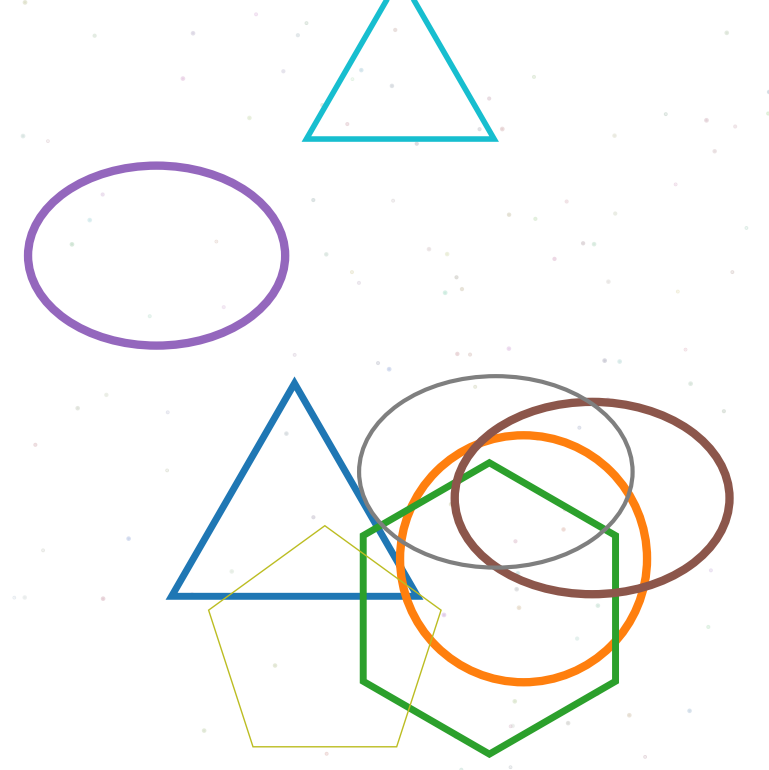[{"shape": "triangle", "thickness": 2.5, "radius": 0.92, "center": [0.382, 0.318]}, {"shape": "circle", "thickness": 3, "radius": 0.8, "center": [0.68, 0.274]}, {"shape": "hexagon", "thickness": 2.5, "radius": 0.95, "center": [0.636, 0.21]}, {"shape": "oval", "thickness": 3, "radius": 0.83, "center": [0.203, 0.668]}, {"shape": "oval", "thickness": 3, "radius": 0.89, "center": [0.769, 0.353]}, {"shape": "oval", "thickness": 1.5, "radius": 0.89, "center": [0.644, 0.387]}, {"shape": "pentagon", "thickness": 0.5, "radius": 0.79, "center": [0.422, 0.159]}, {"shape": "triangle", "thickness": 2, "radius": 0.7, "center": [0.52, 0.89]}]